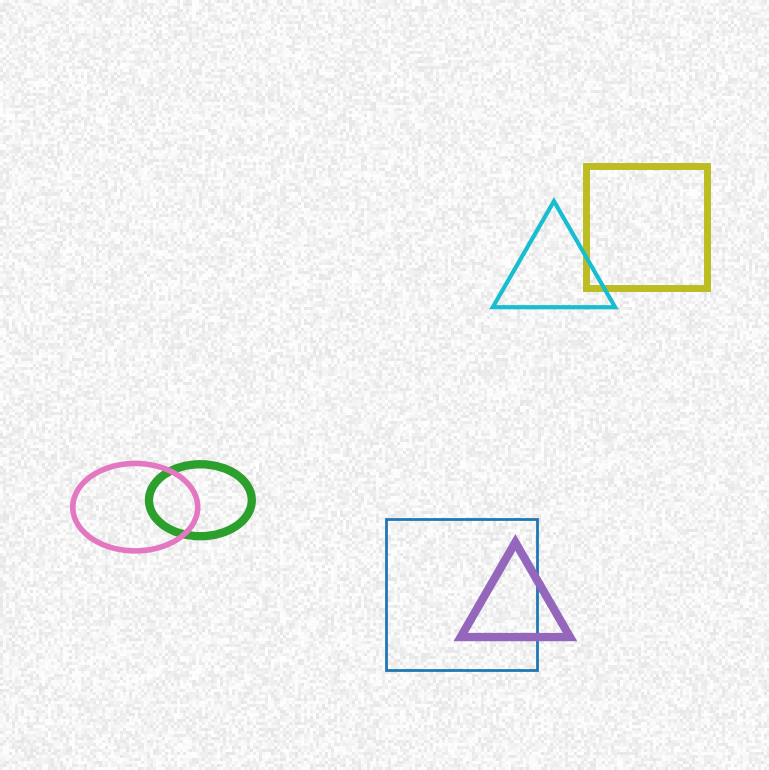[{"shape": "square", "thickness": 1, "radius": 0.49, "center": [0.6, 0.228]}, {"shape": "oval", "thickness": 3, "radius": 0.33, "center": [0.26, 0.35]}, {"shape": "triangle", "thickness": 3, "radius": 0.41, "center": [0.669, 0.214]}, {"shape": "oval", "thickness": 2, "radius": 0.41, "center": [0.176, 0.341]}, {"shape": "square", "thickness": 2.5, "radius": 0.39, "center": [0.84, 0.705]}, {"shape": "triangle", "thickness": 1.5, "radius": 0.46, "center": [0.719, 0.647]}]